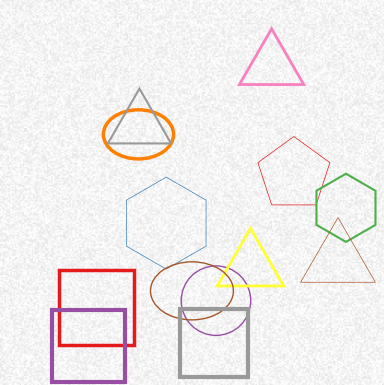[{"shape": "square", "thickness": 2.5, "radius": 0.49, "center": [0.251, 0.202]}, {"shape": "pentagon", "thickness": 0.5, "radius": 0.49, "center": [0.763, 0.547]}, {"shape": "hexagon", "thickness": 0.5, "radius": 0.6, "center": [0.432, 0.42]}, {"shape": "hexagon", "thickness": 1.5, "radius": 0.44, "center": [0.899, 0.46]}, {"shape": "square", "thickness": 3, "radius": 0.47, "center": [0.23, 0.101]}, {"shape": "circle", "thickness": 1, "radius": 0.45, "center": [0.561, 0.219]}, {"shape": "oval", "thickness": 2.5, "radius": 0.46, "center": [0.36, 0.651]}, {"shape": "triangle", "thickness": 2, "radius": 0.5, "center": [0.651, 0.307]}, {"shape": "oval", "thickness": 1, "radius": 0.54, "center": [0.499, 0.245]}, {"shape": "triangle", "thickness": 0.5, "radius": 0.56, "center": [0.878, 0.323]}, {"shape": "triangle", "thickness": 2, "radius": 0.48, "center": [0.705, 0.829]}, {"shape": "triangle", "thickness": 1.5, "radius": 0.47, "center": [0.362, 0.675]}, {"shape": "square", "thickness": 3, "radius": 0.44, "center": [0.555, 0.109]}]